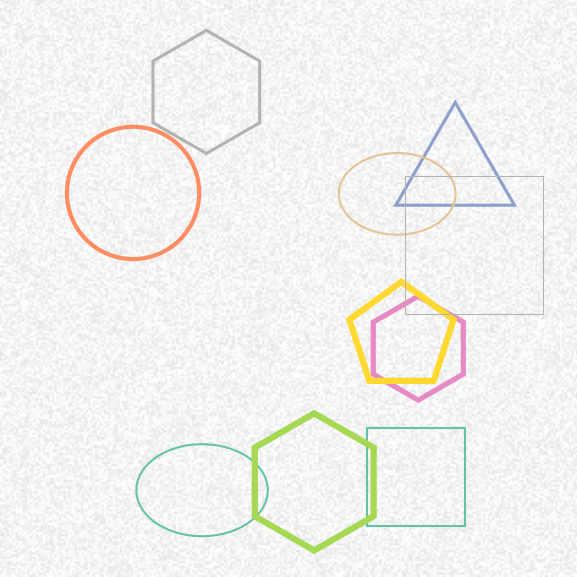[{"shape": "oval", "thickness": 1, "radius": 0.57, "center": [0.35, 0.15]}, {"shape": "square", "thickness": 1, "radius": 0.43, "center": [0.72, 0.173]}, {"shape": "circle", "thickness": 2, "radius": 0.57, "center": [0.23, 0.665]}, {"shape": "triangle", "thickness": 1.5, "radius": 0.59, "center": [0.788, 0.703]}, {"shape": "hexagon", "thickness": 2.5, "radius": 0.45, "center": [0.724, 0.396]}, {"shape": "hexagon", "thickness": 3, "radius": 0.59, "center": [0.544, 0.165]}, {"shape": "pentagon", "thickness": 3, "radius": 0.47, "center": [0.695, 0.416]}, {"shape": "oval", "thickness": 1, "radius": 0.5, "center": [0.688, 0.663]}, {"shape": "square", "thickness": 0.5, "radius": 0.6, "center": [0.821, 0.574]}, {"shape": "hexagon", "thickness": 1.5, "radius": 0.53, "center": [0.357, 0.84]}]